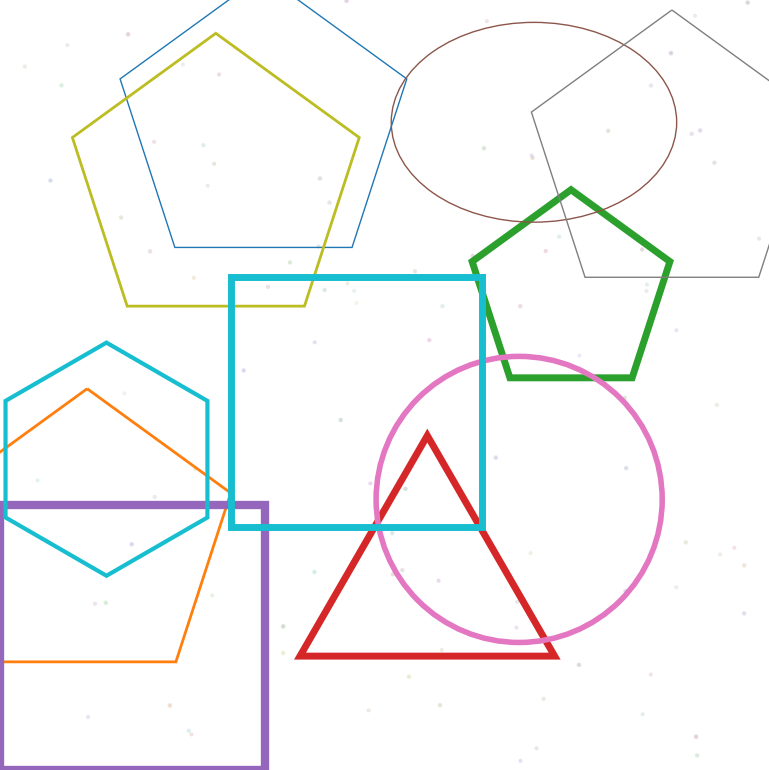[{"shape": "pentagon", "thickness": 0.5, "radius": 0.98, "center": [0.342, 0.837]}, {"shape": "pentagon", "thickness": 1, "radius": 0.98, "center": [0.113, 0.299]}, {"shape": "pentagon", "thickness": 2.5, "radius": 0.68, "center": [0.742, 0.619]}, {"shape": "triangle", "thickness": 2.5, "radius": 0.95, "center": [0.555, 0.243]}, {"shape": "square", "thickness": 3, "radius": 0.86, "center": [0.172, 0.172]}, {"shape": "oval", "thickness": 0.5, "radius": 0.93, "center": [0.693, 0.841]}, {"shape": "circle", "thickness": 2, "radius": 0.93, "center": [0.674, 0.351]}, {"shape": "pentagon", "thickness": 0.5, "radius": 0.96, "center": [0.873, 0.795]}, {"shape": "pentagon", "thickness": 1, "radius": 0.98, "center": [0.28, 0.761]}, {"shape": "square", "thickness": 2.5, "radius": 0.81, "center": [0.463, 0.478]}, {"shape": "hexagon", "thickness": 1.5, "radius": 0.76, "center": [0.138, 0.404]}]